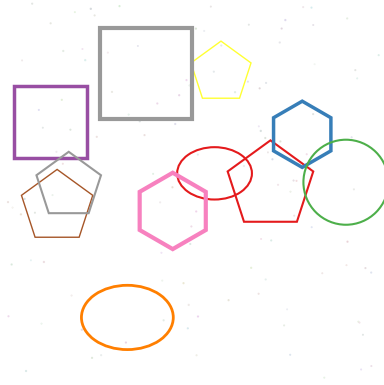[{"shape": "pentagon", "thickness": 1.5, "radius": 0.58, "center": [0.702, 0.519]}, {"shape": "oval", "thickness": 1.5, "radius": 0.49, "center": [0.557, 0.55]}, {"shape": "hexagon", "thickness": 2.5, "radius": 0.43, "center": [0.785, 0.651]}, {"shape": "circle", "thickness": 1.5, "radius": 0.55, "center": [0.899, 0.527]}, {"shape": "square", "thickness": 2.5, "radius": 0.47, "center": [0.131, 0.683]}, {"shape": "oval", "thickness": 2, "radius": 0.6, "center": [0.331, 0.175]}, {"shape": "pentagon", "thickness": 1, "radius": 0.41, "center": [0.574, 0.811]}, {"shape": "pentagon", "thickness": 1, "radius": 0.49, "center": [0.148, 0.463]}, {"shape": "hexagon", "thickness": 3, "radius": 0.5, "center": [0.449, 0.452]}, {"shape": "pentagon", "thickness": 1.5, "radius": 0.44, "center": [0.178, 0.518]}, {"shape": "square", "thickness": 3, "radius": 0.59, "center": [0.38, 0.809]}]